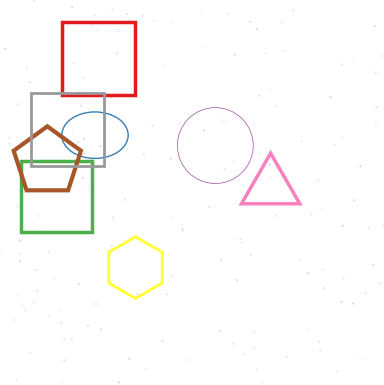[{"shape": "square", "thickness": 2.5, "radius": 0.48, "center": [0.256, 0.848]}, {"shape": "oval", "thickness": 1, "radius": 0.43, "center": [0.247, 0.649]}, {"shape": "square", "thickness": 2.5, "radius": 0.46, "center": [0.146, 0.49]}, {"shape": "circle", "thickness": 0.5, "radius": 0.49, "center": [0.559, 0.622]}, {"shape": "hexagon", "thickness": 2, "radius": 0.4, "center": [0.352, 0.305]}, {"shape": "pentagon", "thickness": 3, "radius": 0.46, "center": [0.123, 0.58]}, {"shape": "triangle", "thickness": 2.5, "radius": 0.44, "center": [0.703, 0.515]}, {"shape": "square", "thickness": 2, "radius": 0.47, "center": [0.176, 0.663]}]